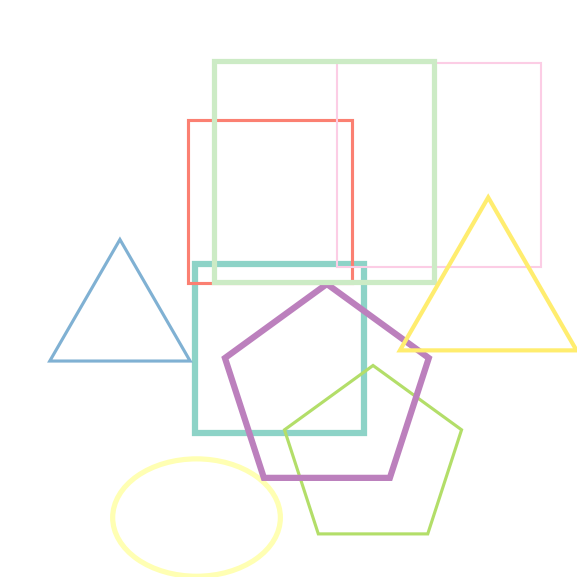[{"shape": "square", "thickness": 3, "radius": 0.73, "center": [0.484, 0.396]}, {"shape": "oval", "thickness": 2.5, "radius": 0.73, "center": [0.34, 0.103]}, {"shape": "square", "thickness": 1.5, "radius": 0.71, "center": [0.468, 0.651]}, {"shape": "triangle", "thickness": 1.5, "radius": 0.7, "center": [0.208, 0.444]}, {"shape": "pentagon", "thickness": 1.5, "radius": 0.81, "center": [0.646, 0.205]}, {"shape": "square", "thickness": 1, "radius": 0.88, "center": [0.76, 0.714]}, {"shape": "pentagon", "thickness": 3, "radius": 0.93, "center": [0.566, 0.322]}, {"shape": "square", "thickness": 2.5, "radius": 0.95, "center": [0.561, 0.702]}, {"shape": "triangle", "thickness": 2, "radius": 0.88, "center": [0.845, 0.481]}]